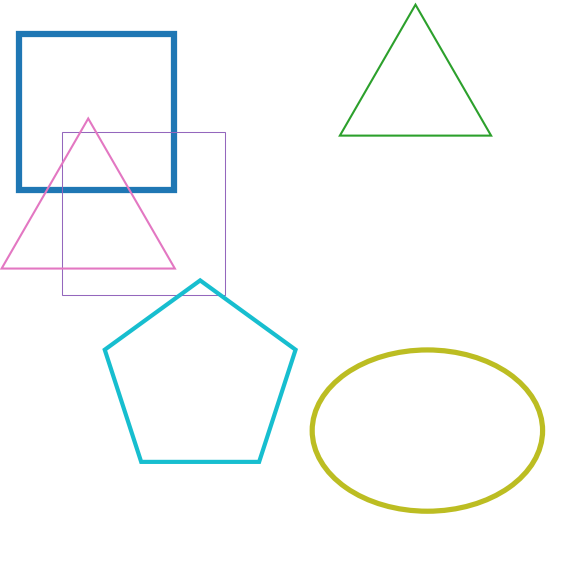[{"shape": "square", "thickness": 3, "radius": 0.67, "center": [0.167, 0.805]}, {"shape": "triangle", "thickness": 1, "radius": 0.76, "center": [0.719, 0.84]}, {"shape": "square", "thickness": 0.5, "radius": 0.7, "center": [0.249, 0.629]}, {"shape": "triangle", "thickness": 1, "radius": 0.87, "center": [0.153, 0.621]}, {"shape": "oval", "thickness": 2.5, "radius": 1.0, "center": [0.74, 0.254]}, {"shape": "pentagon", "thickness": 2, "radius": 0.87, "center": [0.347, 0.34]}]